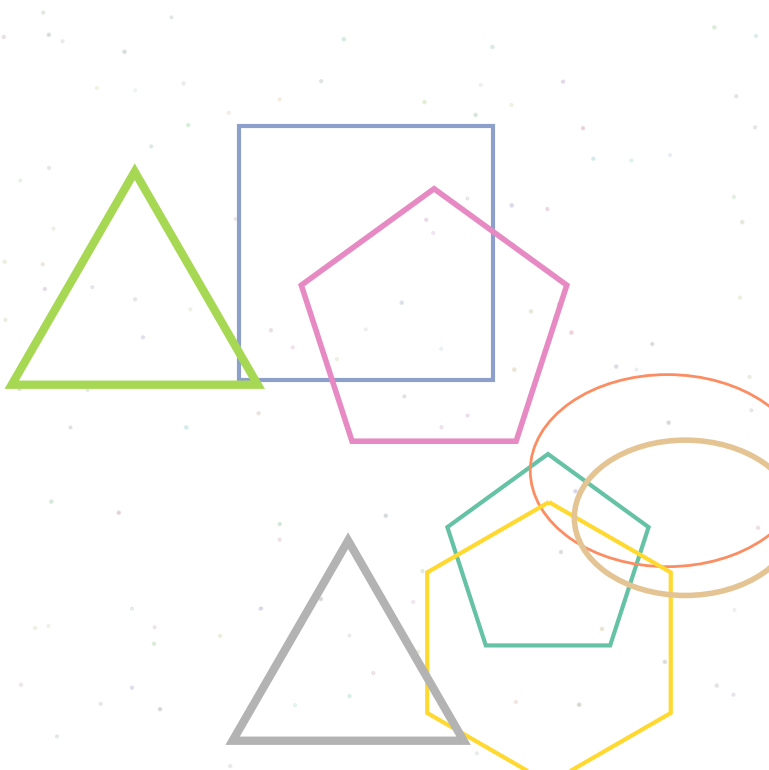[{"shape": "pentagon", "thickness": 1.5, "radius": 0.69, "center": [0.712, 0.273]}, {"shape": "oval", "thickness": 1, "radius": 0.89, "center": [0.867, 0.389]}, {"shape": "square", "thickness": 1.5, "radius": 0.82, "center": [0.475, 0.672]}, {"shape": "pentagon", "thickness": 2, "radius": 0.91, "center": [0.564, 0.574]}, {"shape": "triangle", "thickness": 3, "radius": 0.92, "center": [0.175, 0.593]}, {"shape": "hexagon", "thickness": 1.5, "radius": 0.91, "center": [0.713, 0.165]}, {"shape": "oval", "thickness": 2, "radius": 0.72, "center": [0.89, 0.328]}, {"shape": "triangle", "thickness": 3, "radius": 0.87, "center": [0.452, 0.125]}]